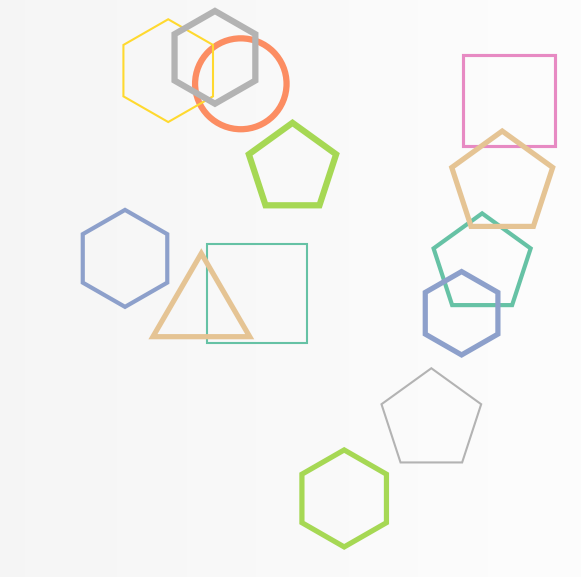[{"shape": "pentagon", "thickness": 2, "radius": 0.44, "center": [0.829, 0.542]}, {"shape": "square", "thickness": 1, "radius": 0.43, "center": [0.442, 0.491]}, {"shape": "circle", "thickness": 3, "radius": 0.39, "center": [0.414, 0.854]}, {"shape": "hexagon", "thickness": 2.5, "radius": 0.36, "center": [0.794, 0.457]}, {"shape": "hexagon", "thickness": 2, "radius": 0.42, "center": [0.215, 0.552]}, {"shape": "square", "thickness": 1.5, "radius": 0.39, "center": [0.875, 0.825]}, {"shape": "pentagon", "thickness": 3, "radius": 0.39, "center": [0.503, 0.708]}, {"shape": "hexagon", "thickness": 2.5, "radius": 0.42, "center": [0.592, 0.136]}, {"shape": "hexagon", "thickness": 1, "radius": 0.44, "center": [0.289, 0.877]}, {"shape": "triangle", "thickness": 2.5, "radius": 0.48, "center": [0.346, 0.464]}, {"shape": "pentagon", "thickness": 2.5, "radius": 0.46, "center": [0.864, 0.681]}, {"shape": "pentagon", "thickness": 1, "radius": 0.45, "center": [0.742, 0.271]}, {"shape": "hexagon", "thickness": 3, "radius": 0.4, "center": [0.37, 0.9]}]